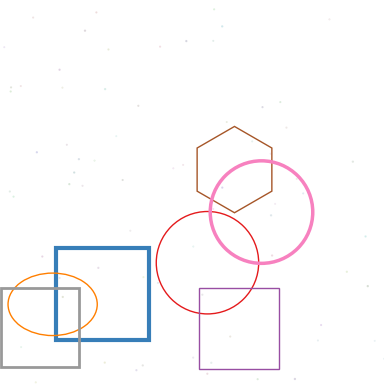[{"shape": "circle", "thickness": 1, "radius": 0.67, "center": [0.539, 0.318]}, {"shape": "square", "thickness": 3, "radius": 0.6, "center": [0.266, 0.237]}, {"shape": "square", "thickness": 1, "radius": 0.52, "center": [0.621, 0.147]}, {"shape": "oval", "thickness": 1, "radius": 0.58, "center": [0.137, 0.21]}, {"shape": "hexagon", "thickness": 1, "radius": 0.56, "center": [0.609, 0.56]}, {"shape": "circle", "thickness": 2.5, "radius": 0.67, "center": [0.679, 0.449]}, {"shape": "square", "thickness": 2, "radius": 0.51, "center": [0.105, 0.149]}]